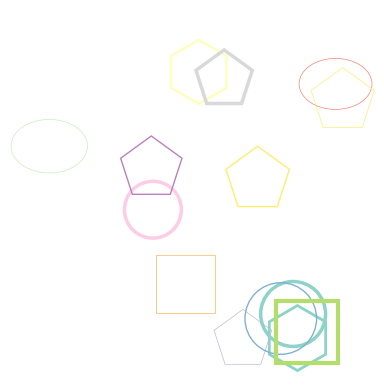[{"shape": "hexagon", "thickness": 2, "radius": 0.42, "center": [0.773, 0.122]}, {"shape": "circle", "thickness": 2.5, "radius": 0.42, "center": [0.761, 0.184]}, {"shape": "hexagon", "thickness": 1.5, "radius": 0.41, "center": [0.516, 0.813]}, {"shape": "pentagon", "thickness": 0.5, "radius": 0.39, "center": [0.631, 0.118]}, {"shape": "oval", "thickness": 0.5, "radius": 0.47, "center": [0.872, 0.782]}, {"shape": "circle", "thickness": 1, "radius": 0.46, "center": [0.729, 0.173]}, {"shape": "square", "thickness": 0.5, "radius": 0.38, "center": [0.482, 0.262]}, {"shape": "square", "thickness": 3, "radius": 0.4, "center": [0.798, 0.138]}, {"shape": "circle", "thickness": 2.5, "radius": 0.37, "center": [0.397, 0.455]}, {"shape": "pentagon", "thickness": 2.5, "radius": 0.38, "center": [0.582, 0.793]}, {"shape": "pentagon", "thickness": 1, "radius": 0.42, "center": [0.393, 0.563]}, {"shape": "oval", "thickness": 0.5, "radius": 0.5, "center": [0.128, 0.62]}, {"shape": "pentagon", "thickness": 1, "radius": 0.43, "center": [0.669, 0.533]}, {"shape": "pentagon", "thickness": 0.5, "radius": 0.43, "center": [0.89, 0.738]}]